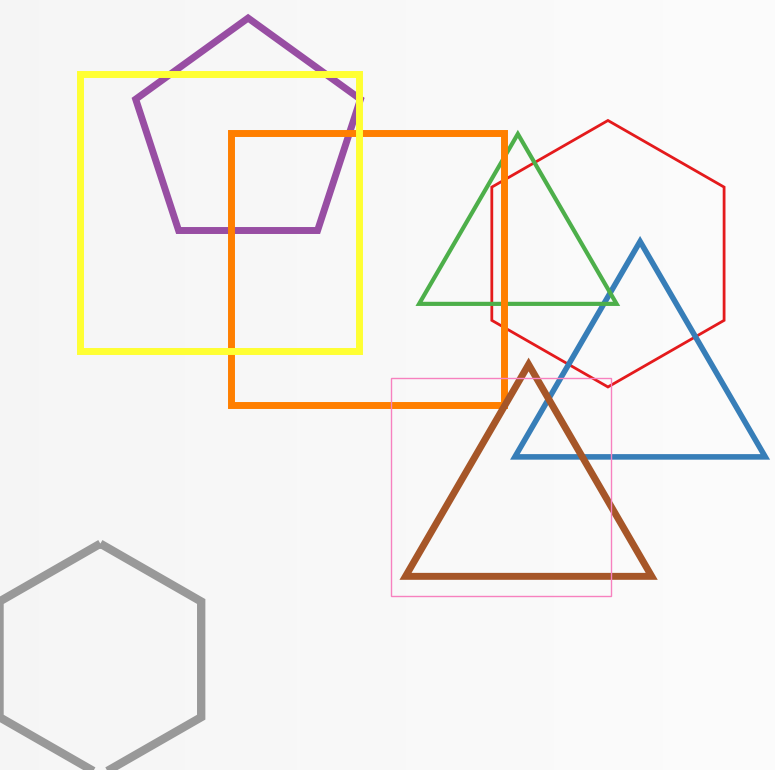[{"shape": "hexagon", "thickness": 1, "radius": 0.87, "center": [0.784, 0.67]}, {"shape": "triangle", "thickness": 2, "radius": 0.93, "center": [0.826, 0.5]}, {"shape": "triangle", "thickness": 1.5, "radius": 0.74, "center": [0.668, 0.679]}, {"shape": "pentagon", "thickness": 2.5, "radius": 0.76, "center": [0.32, 0.824]}, {"shape": "square", "thickness": 2.5, "radius": 0.88, "center": [0.474, 0.651]}, {"shape": "square", "thickness": 2.5, "radius": 0.9, "center": [0.284, 0.724]}, {"shape": "triangle", "thickness": 2.5, "radius": 0.92, "center": [0.682, 0.343]}, {"shape": "square", "thickness": 0.5, "radius": 0.71, "center": [0.647, 0.368]}, {"shape": "hexagon", "thickness": 3, "radius": 0.75, "center": [0.13, 0.144]}]